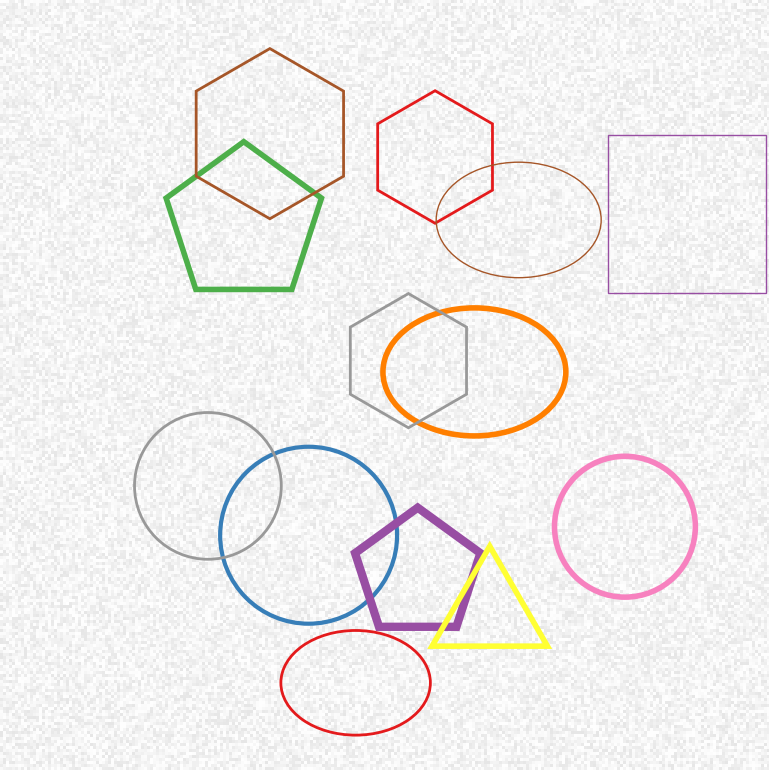[{"shape": "hexagon", "thickness": 1, "radius": 0.43, "center": [0.565, 0.796]}, {"shape": "oval", "thickness": 1, "radius": 0.49, "center": [0.462, 0.113]}, {"shape": "circle", "thickness": 1.5, "radius": 0.57, "center": [0.401, 0.305]}, {"shape": "pentagon", "thickness": 2, "radius": 0.53, "center": [0.317, 0.71]}, {"shape": "pentagon", "thickness": 3, "radius": 0.43, "center": [0.542, 0.255]}, {"shape": "square", "thickness": 0.5, "radius": 0.51, "center": [0.892, 0.722]}, {"shape": "oval", "thickness": 2, "radius": 0.59, "center": [0.616, 0.517]}, {"shape": "triangle", "thickness": 2, "radius": 0.43, "center": [0.636, 0.204]}, {"shape": "hexagon", "thickness": 1, "radius": 0.55, "center": [0.35, 0.826]}, {"shape": "oval", "thickness": 0.5, "radius": 0.54, "center": [0.674, 0.714]}, {"shape": "circle", "thickness": 2, "radius": 0.46, "center": [0.812, 0.316]}, {"shape": "hexagon", "thickness": 1, "radius": 0.44, "center": [0.53, 0.532]}, {"shape": "circle", "thickness": 1, "radius": 0.48, "center": [0.27, 0.369]}]